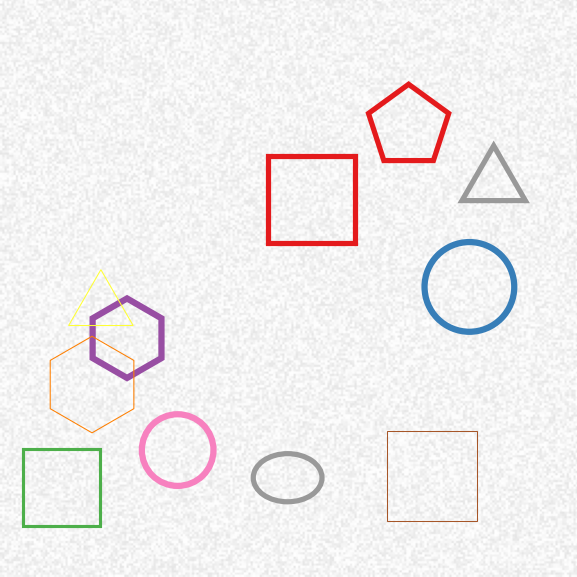[{"shape": "pentagon", "thickness": 2.5, "radius": 0.37, "center": [0.708, 0.78]}, {"shape": "square", "thickness": 2.5, "radius": 0.38, "center": [0.54, 0.654]}, {"shape": "circle", "thickness": 3, "radius": 0.39, "center": [0.813, 0.502]}, {"shape": "square", "thickness": 1.5, "radius": 0.33, "center": [0.107, 0.155]}, {"shape": "hexagon", "thickness": 3, "radius": 0.34, "center": [0.22, 0.413]}, {"shape": "hexagon", "thickness": 0.5, "radius": 0.42, "center": [0.159, 0.333]}, {"shape": "triangle", "thickness": 0.5, "radius": 0.32, "center": [0.175, 0.468]}, {"shape": "square", "thickness": 0.5, "radius": 0.39, "center": [0.748, 0.174]}, {"shape": "circle", "thickness": 3, "radius": 0.31, "center": [0.308, 0.22]}, {"shape": "oval", "thickness": 2.5, "radius": 0.3, "center": [0.498, 0.172]}, {"shape": "triangle", "thickness": 2.5, "radius": 0.32, "center": [0.855, 0.683]}]